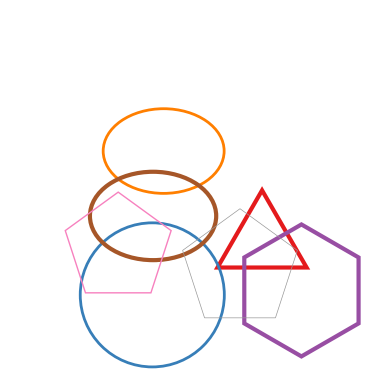[{"shape": "triangle", "thickness": 3, "radius": 0.67, "center": [0.681, 0.372]}, {"shape": "circle", "thickness": 2, "radius": 0.94, "center": [0.396, 0.234]}, {"shape": "hexagon", "thickness": 3, "radius": 0.86, "center": [0.783, 0.246]}, {"shape": "oval", "thickness": 2, "radius": 0.79, "center": [0.425, 0.608]}, {"shape": "oval", "thickness": 3, "radius": 0.82, "center": [0.398, 0.439]}, {"shape": "pentagon", "thickness": 1, "radius": 0.72, "center": [0.307, 0.356]}, {"shape": "pentagon", "thickness": 0.5, "radius": 0.78, "center": [0.623, 0.301]}]